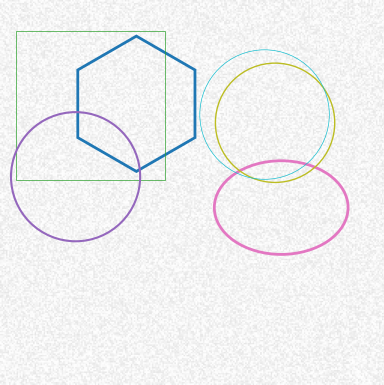[{"shape": "hexagon", "thickness": 2, "radius": 0.88, "center": [0.354, 0.73]}, {"shape": "square", "thickness": 0.5, "radius": 0.97, "center": [0.235, 0.726]}, {"shape": "circle", "thickness": 1.5, "radius": 0.84, "center": [0.196, 0.541]}, {"shape": "oval", "thickness": 2, "radius": 0.87, "center": [0.73, 0.461]}, {"shape": "circle", "thickness": 1, "radius": 0.77, "center": [0.714, 0.681]}, {"shape": "circle", "thickness": 0.5, "radius": 0.84, "center": [0.687, 0.702]}]